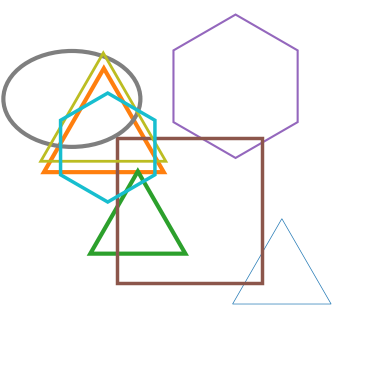[{"shape": "triangle", "thickness": 0.5, "radius": 0.74, "center": [0.732, 0.284]}, {"shape": "triangle", "thickness": 3, "radius": 0.9, "center": [0.27, 0.643]}, {"shape": "triangle", "thickness": 3, "radius": 0.71, "center": [0.358, 0.412]}, {"shape": "hexagon", "thickness": 1.5, "radius": 0.93, "center": [0.612, 0.776]}, {"shape": "square", "thickness": 2.5, "radius": 0.94, "center": [0.492, 0.454]}, {"shape": "oval", "thickness": 3, "radius": 0.89, "center": [0.187, 0.743]}, {"shape": "triangle", "thickness": 2, "radius": 0.94, "center": [0.268, 0.675]}, {"shape": "hexagon", "thickness": 2.5, "radius": 0.71, "center": [0.28, 0.617]}]